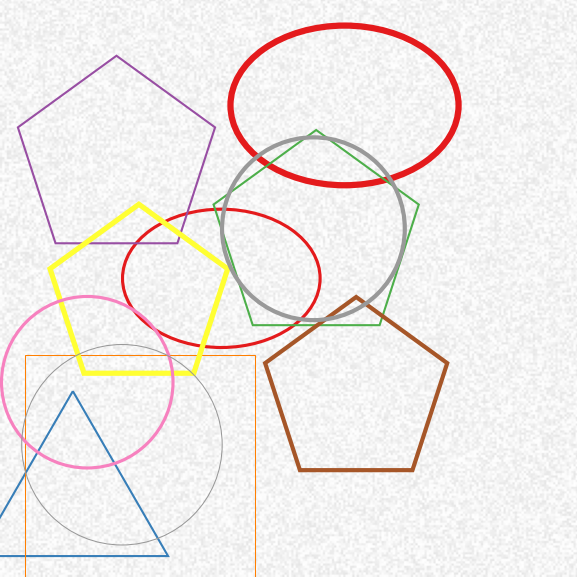[{"shape": "oval", "thickness": 1.5, "radius": 0.86, "center": [0.383, 0.517]}, {"shape": "oval", "thickness": 3, "radius": 0.99, "center": [0.597, 0.817]}, {"shape": "triangle", "thickness": 1, "radius": 0.95, "center": [0.126, 0.131]}, {"shape": "pentagon", "thickness": 1, "radius": 0.93, "center": [0.547, 0.587]}, {"shape": "pentagon", "thickness": 1, "radius": 0.9, "center": [0.202, 0.723]}, {"shape": "square", "thickness": 0.5, "radius": 1.0, "center": [0.243, 0.185]}, {"shape": "pentagon", "thickness": 2.5, "radius": 0.81, "center": [0.24, 0.484]}, {"shape": "pentagon", "thickness": 2, "radius": 0.83, "center": [0.617, 0.319]}, {"shape": "circle", "thickness": 1.5, "radius": 0.74, "center": [0.151, 0.337]}, {"shape": "circle", "thickness": 0.5, "radius": 0.87, "center": [0.211, 0.229]}, {"shape": "circle", "thickness": 2, "radius": 0.79, "center": [0.543, 0.603]}]